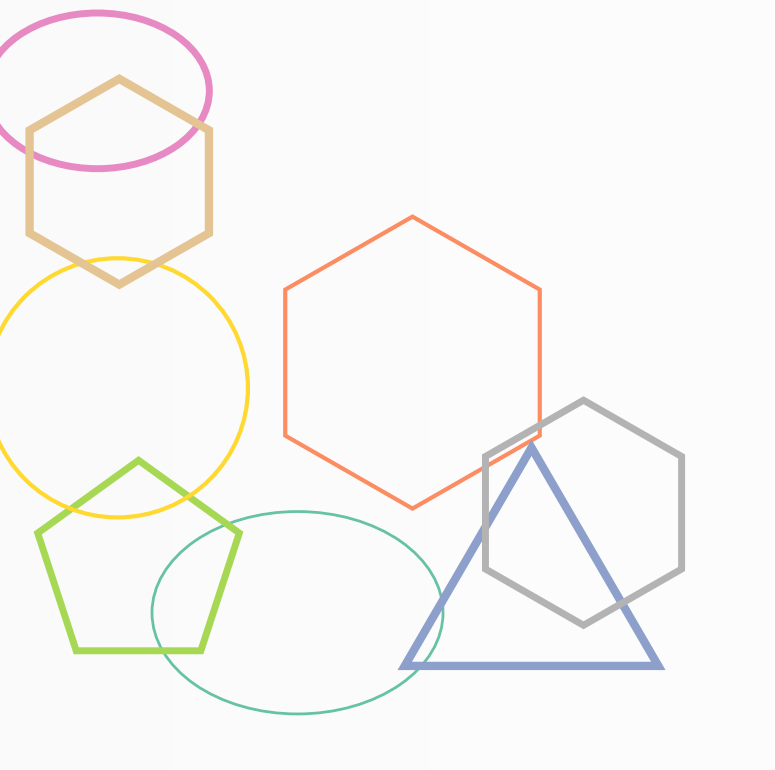[{"shape": "oval", "thickness": 1, "radius": 0.94, "center": [0.384, 0.204]}, {"shape": "hexagon", "thickness": 1.5, "radius": 0.95, "center": [0.532, 0.529]}, {"shape": "triangle", "thickness": 3, "radius": 0.94, "center": [0.686, 0.23]}, {"shape": "oval", "thickness": 2.5, "radius": 0.72, "center": [0.126, 0.882]}, {"shape": "pentagon", "thickness": 2.5, "radius": 0.68, "center": [0.179, 0.265]}, {"shape": "circle", "thickness": 1.5, "radius": 0.84, "center": [0.152, 0.496]}, {"shape": "hexagon", "thickness": 3, "radius": 0.67, "center": [0.154, 0.764]}, {"shape": "hexagon", "thickness": 2.5, "radius": 0.73, "center": [0.753, 0.334]}]